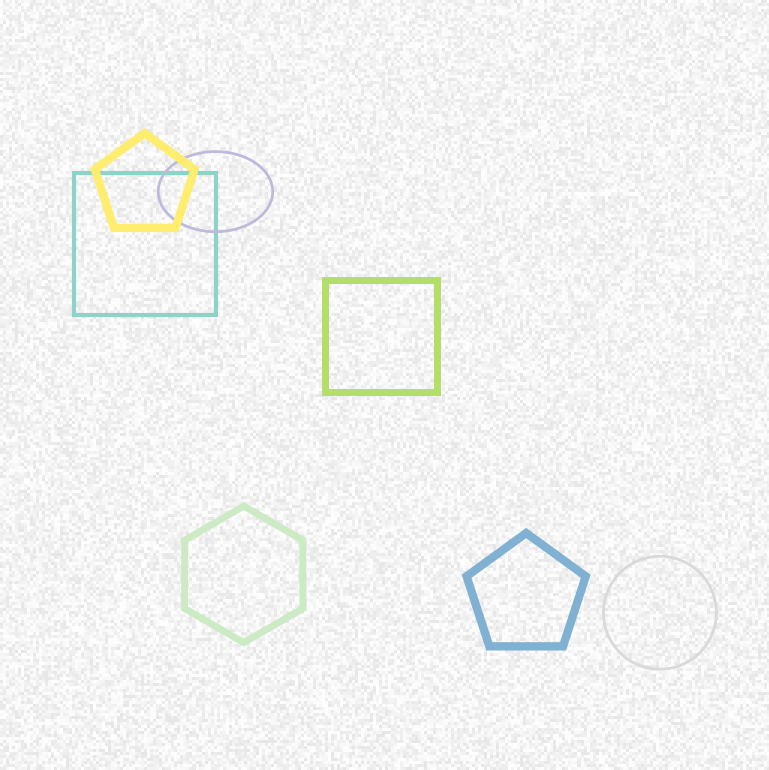[{"shape": "square", "thickness": 1.5, "radius": 0.46, "center": [0.188, 0.683]}, {"shape": "oval", "thickness": 1, "radius": 0.37, "center": [0.28, 0.751]}, {"shape": "pentagon", "thickness": 3, "radius": 0.41, "center": [0.683, 0.226]}, {"shape": "square", "thickness": 2.5, "radius": 0.37, "center": [0.495, 0.564]}, {"shape": "circle", "thickness": 1, "radius": 0.37, "center": [0.857, 0.204]}, {"shape": "hexagon", "thickness": 2.5, "radius": 0.44, "center": [0.317, 0.254]}, {"shape": "pentagon", "thickness": 3, "radius": 0.34, "center": [0.188, 0.759]}]